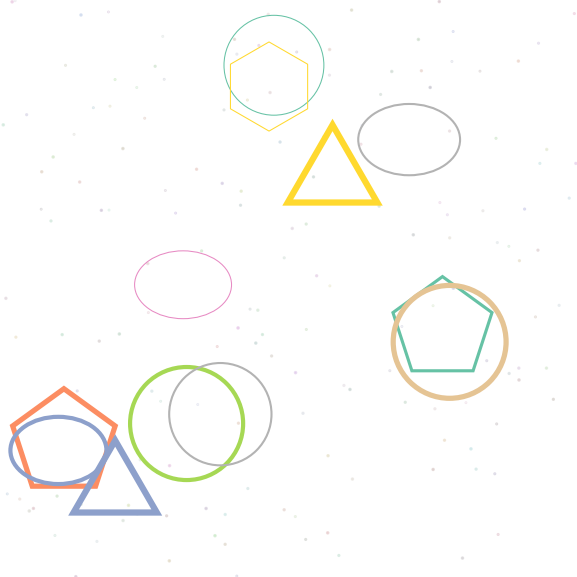[{"shape": "circle", "thickness": 0.5, "radius": 0.43, "center": [0.474, 0.886]}, {"shape": "pentagon", "thickness": 1.5, "radius": 0.45, "center": [0.766, 0.43]}, {"shape": "pentagon", "thickness": 2.5, "radius": 0.47, "center": [0.111, 0.233]}, {"shape": "oval", "thickness": 2, "radius": 0.42, "center": [0.101, 0.219]}, {"shape": "triangle", "thickness": 3, "radius": 0.42, "center": [0.199, 0.153]}, {"shape": "oval", "thickness": 0.5, "radius": 0.42, "center": [0.317, 0.506]}, {"shape": "circle", "thickness": 2, "radius": 0.49, "center": [0.323, 0.266]}, {"shape": "triangle", "thickness": 3, "radius": 0.45, "center": [0.576, 0.693]}, {"shape": "hexagon", "thickness": 0.5, "radius": 0.39, "center": [0.466, 0.849]}, {"shape": "circle", "thickness": 2.5, "radius": 0.49, "center": [0.779, 0.407]}, {"shape": "circle", "thickness": 1, "radius": 0.44, "center": [0.382, 0.282]}, {"shape": "oval", "thickness": 1, "radius": 0.44, "center": [0.708, 0.757]}]